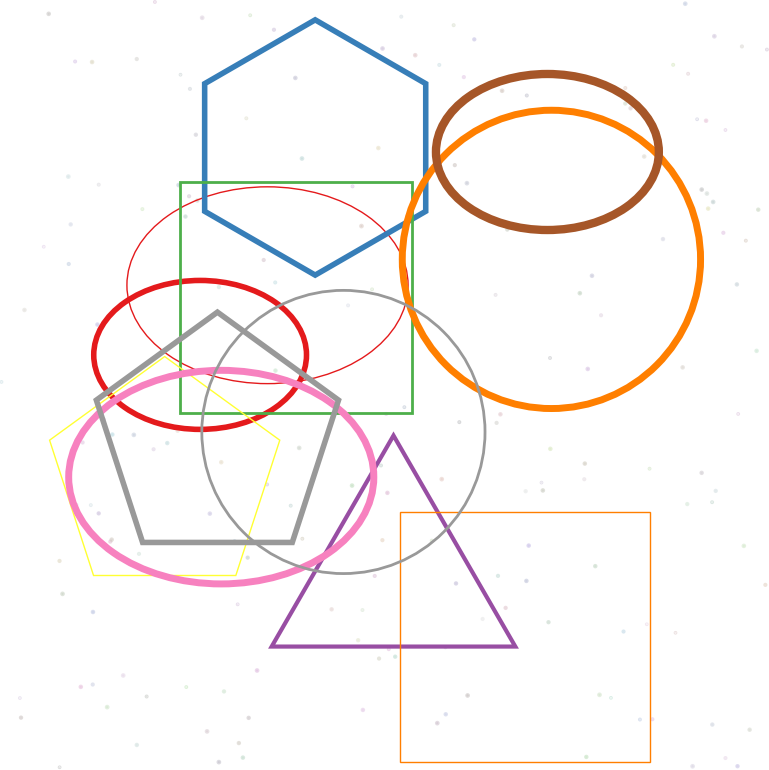[{"shape": "oval", "thickness": 0.5, "radius": 0.91, "center": [0.347, 0.63]}, {"shape": "oval", "thickness": 2, "radius": 0.69, "center": [0.26, 0.539]}, {"shape": "hexagon", "thickness": 2, "radius": 0.83, "center": [0.409, 0.808]}, {"shape": "square", "thickness": 1, "radius": 0.75, "center": [0.384, 0.614]}, {"shape": "triangle", "thickness": 1.5, "radius": 0.91, "center": [0.511, 0.252]}, {"shape": "circle", "thickness": 2.5, "radius": 0.97, "center": [0.716, 0.663]}, {"shape": "square", "thickness": 0.5, "radius": 0.81, "center": [0.682, 0.173]}, {"shape": "pentagon", "thickness": 0.5, "radius": 0.79, "center": [0.214, 0.38]}, {"shape": "oval", "thickness": 3, "radius": 0.72, "center": [0.711, 0.803]}, {"shape": "oval", "thickness": 2.5, "radius": 0.99, "center": [0.287, 0.38]}, {"shape": "circle", "thickness": 1, "radius": 0.92, "center": [0.446, 0.439]}, {"shape": "pentagon", "thickness": 2, "radius": 0.83, "center": [0.282, 0.429]}]